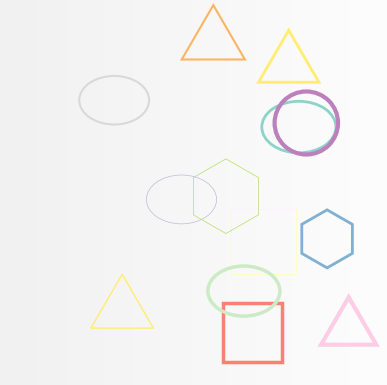[{"shape": "oval", "thickness": 2, "radius": 0.48, "center": [0.771, 0.67]}, {"shape": "square", "thickness": 0.5, "radius": 0.42, "center": [0.68, 0.373]}, {"shape": "oval", "thickness": 0.5, "radius": 0.45, "center": [0.468, 0.482]}, {"shape": "square", "thickness": 2.5, "radius": 0.38, "center": [0.653, 0.136]}, {"shape": "hexagon", "thickness": 2, "radius": 0.38, "center": [0.844, 0.38]}, {"shape": "triangle", "thickness": 1.5, "radius": 0.47, "center": [0.55, 0.893]}, {"shape": "hexagon", "thickness": 0.5, "radius": 0.48, "center": [0.583, 0.49]}, {"shape": "triangle", "thickness": 3, "radius": 0.41, "center": [0.9, 0.146]}, {"shape": "oval", "thickness": 1.5, "radius": 0.45, "center": [0.295, 0.74]}, {"shape": "circle", "thickness": 3, "radius": 0.41, "center": [0.79, 0.681]}, {"shape": "oval", "thickness": 2.5, "radius": 0.46, "center": [0.629, 0.244]}, {"shape": "triangle", "thickness": 2, "radius": 0.45, "center": [0.745, 0.831]}, {"shape": "triangle", "thickness": 1, "radius": 0.47, "center": [0.315, 0.194]}]